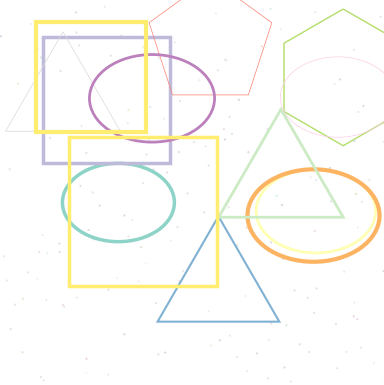[{"shape": "oval", "thickness": 2.5, "radius": 0.73, "center": [0.308, 0.474]}, {"shape": "oval", "thickness": 2, "radius": 0.78, "center": [0.82, 0.452]}, {"shape": "square", "thickness": 2.5, "radius": 0.82, "center": [0.277, 0.74]}, {"shape": "pentagon", "thickness": 0.5, "radius": 0.84, "center": [0.547, 0.889]}, {"shape": "triangle", "thickness": 1.5, "radius": 0.91, "center": [0.567, 0.256]}, {"shape": "oval", "thickness": 3, "radius": 0.86, "center": [0.814, 0.44]}, {"shape": "hexagon", "thickness": 1, "radius": 0.89, "center": [0.891, 0.799]}, {"shape": "oval", "thickness": 0.5, "radius": 0.75, "center": [0.877, 0.748]}, {"shape": "triangle", "thickness": 0.5, "radius": 0.86, "center": [0.164, 0.745]}, {"shape": "oval", "thickness": 2, "radius": 0.81, "center": [0.395, 0.745]}, {"shape": "triangle", "thickness": 2, "radius": 0.93, "center": [0.73, 0.529]}, {"shape": "square", "thickness": 3, "radius": 0.71, "center": [0.236, 0.8]}, {"shape": "square", "thickness": 2.5, "radius": 0.96, "center": [0.372, 0.45]}]